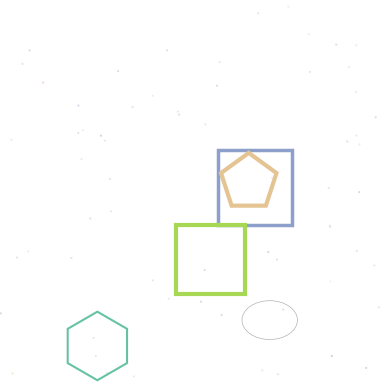[{"shape": "hexagon", "thickness": 1.5, "radius": 0.44, "center": [0.253, 0.101]}, {"shape": "square", "thickness": 2.5, "radius": 0.48, "center": [0.662, 0.513]}, {"shape": "square", "thickness": 3, "radius": 0.45, "center": [0.547, 0.326]}, {"shape": "pentagon", "thickness": 3, "radius": 0.38, "center": [0.646, 0.527]}, {"shape": "oval", "thickness": 0.5, "radius": 0.36, "center": [0.701, 0.169]}]